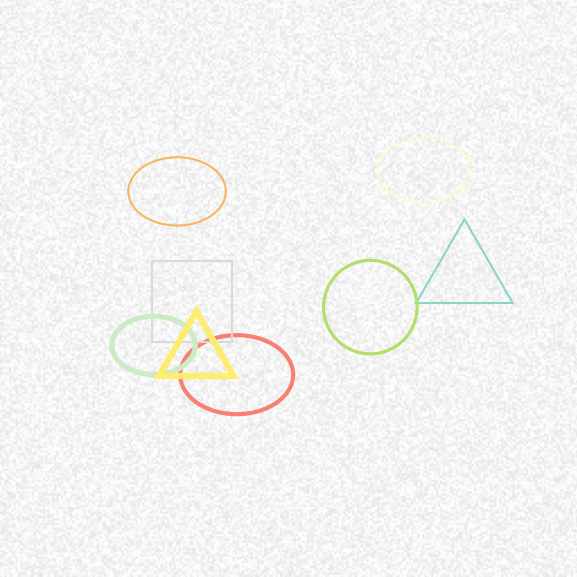[{"shape": "triangle", "thickness": 1, "radius": 0.48, "center": [0.804, 0.523]}, {"shape": "oval", "thickness": 0.5, "radius": 0.4, "center": [0.735, 0.704]}, {"shape": "oval", "thickness": 2, "radius": 0.49, "center": [0.41, 0.35]}, {"shape": "oval", "thickness": 1, "radius": 0.42, "center": [0.307, 0.668]}, {"shape": "circle", "thickness": 1.5, "radius": 0.4, "center": [0.641, 0.467]}, {"shape": "square", "thickness": 1, "radius": 0.35, "center": [0.332, 0.477]}, {"shape": "oval", "thickness": 2.5, "radius": 0.36, "center": [0.266, 0.401]}, {"shape": "triangle", "thickness": 3, "radius": 0.37, "center": [0.34, 0.385]}]